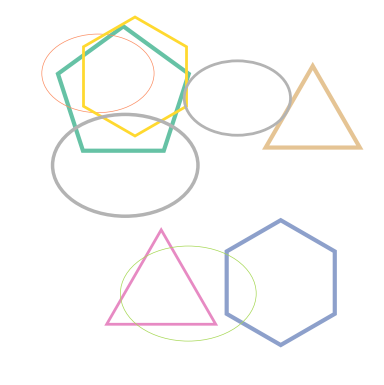[{"shape": "pentagon", "thickness": 3, "radius": 0.89, "center": [0.32, 0.753]}, {"shape": "oval", "thickness": 0.5, "radius": 0.73, "center": [0.254, 0.809]}, {"shape": "hexagon", "thickness": 3, "radius": 0.81, "center": [0.729, 0.266]}, {"shape": "triangle", "thickness": 2, "radius": 0.82, "center": [0.419, 0.24]}, {"shape": "oval", "thickness": 0.5, "radius": 0.88, "center": [0.489, 0.237]}, {"shape": "hexagon", "thickness": 2, "radius": 0.77, "center": [0.351, 0.801]}, {"shape": "triangle", "thickness": 3, "radius": 0.71, "center": [0.812, 0.687]}, {"shape": "oval", "thickness": 2, "radius": 0.69, "center": [0.617, 0.745]}, {"shape": "oval", "thickness": 2.5, "radius": 0.94, "center": [0.325, 0.571]}]